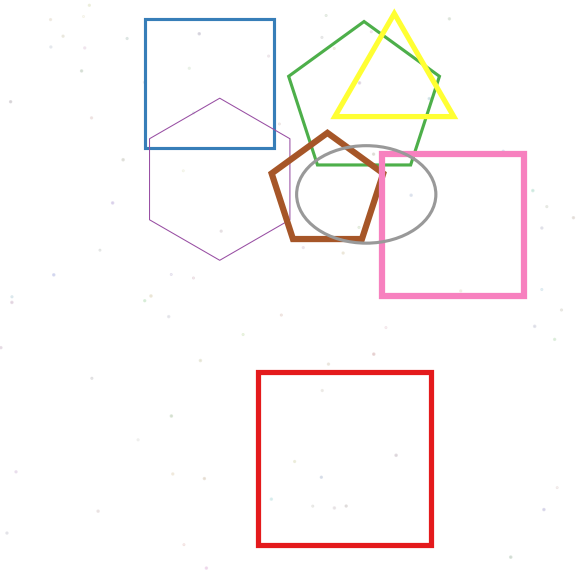[{"shape": "square", "thickness": 2.5, "radius": 0.75, "center": [0.597, 0.206]}, {"shape": "square", "thickness": 1.5, "radius": 0.56, "center": [0.362, 0.854]}, {"shape": "pentagon", "thickness": 1.5, "radius": 0.69, "center": [0.63, 0.825]}, {"shape": "hexagon", "thickness": 0.5, "radius": 0.7, "center": [0.38, 0.689]}, {"shape": "triangle", "thickness": 2.5, "radius": 0.59, "center": [0.683, 0.857]}, {"shape": "pentagon", "thickness": 3, "radius": 0.51, "center": [0.567, 0.667]}, {"shape": "square", "thickness": 3, "radius": 0.61, "center": [0.784, 0.61]}, {"shape": "oval", "thickness": 1.5, "radius": 0.6, "center": [0.634, 0.662]}]